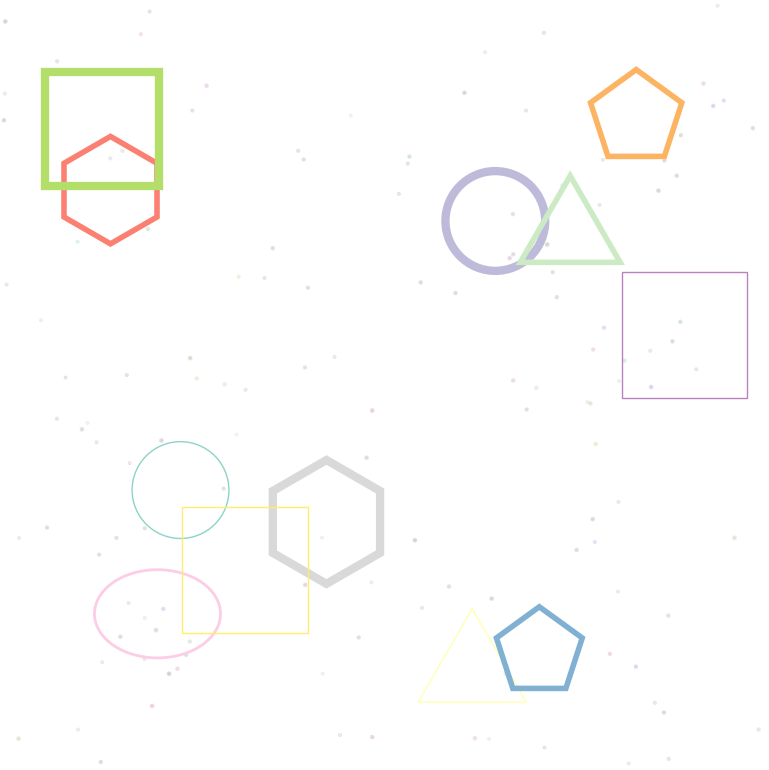[{"shape": "circle", "thickness": 0.5, "radius": 0.31, "center": [0.234, 0.364]}, {"shape": "triangle", "thickness": 0.5, "radius": 0.4, "center": [0.613, 0.129]}, {"shape": "circle", "thickness": 3, "radius": 0.32, "center": [0.643, 0.713]}, {"shape": "hexagon", "thickness": 2, "radius": 0.35, "center": [0.143, 0.753]}, {"shape": "pentagon", "thickness": 2, "radius": 0.29, "center": [0.7, 0.153]}, {"shape": "pentagon", "thickness": 2, "radius": 0.31, "center": [0.826, 0.847]}, {"shape": "square", "thickness": 3, "radius": 0.37, "center": [0.132, 0.833]}, {"shape": "oval", "thickness": 1, "radius": 0.41, "center": [0.205, 0.203]}, {"shape": "hexagon", "thickness": 3, "radius": 0.4, "center": [0.424, 0.322]}, {"shape": "square", "thickness": 0.5, "radius": 0.41, "center": [0.889, 0.565]}, {"shape": "triangle", "thickness": 2, "radius": 0.37, "center": [0.741, 0.697]}, {"shape": "square", "thickness": 0.5, "radius": 0.41, "center": [0.318, 0.259]}]